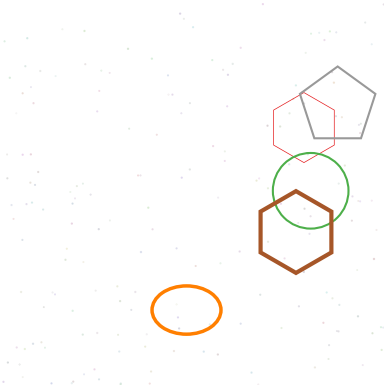[{"shape": "hexagon", "thickness": 0.5, "radius": 0.45, "center": [0.789, 0.669]}, {"shape": "circle", "thickness": 1.5, "radius": 0.49, "center": [0.807, 0.504]}, {"shape": "oval", "thickness": 2.5, "radius": 0.45, "center": [0.484, 0.195]}, {"shape": "hexagon", "thickness": 3, "radius": 0.53, "center": [0.769, 0.397]}, {"shape": "pentagon", "thickness": 1.5, "radius": 0.52, "center": [0.877, 0.724]}]